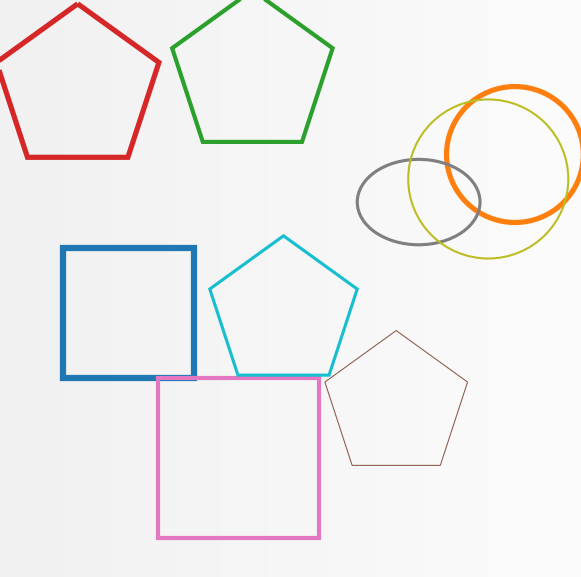[{"shape": "square", "thickness": 3, "radius": 0.56, "center": [0.221, 0.457]}, {"shape": "circle", "thickness": 2.5, "radius": 0.59, "center": [0.886, 0.732]}, {"shape": "pentagon", "thickness": 2, "radius": 0.73, "center": [0.434, 0.871]}, {"shape": "pentagon", "thickness": 2.5, "radius": 0.73, "center": [0.134, 0.846]}, {"shape": "pentagon", "thickness": 0.5, "radius": 0.65, "center": [0.682, 0.298]}, {"shape": "square", "thickness": 2, "radius": 0.69, "center": [0.41, 0.207]}, {"shape": "oval", "thickness": 1.5, "radius": 0.53, "center": [0.72, 0.649]}, {"shape": "circle", "thickness": 1, "radius": 0.69, "center": [0.84, 0.689]}, {"shape": "pentagon", "thickness": 1.5, "radius": 0.67, "center": [0.488, 0.457]}]